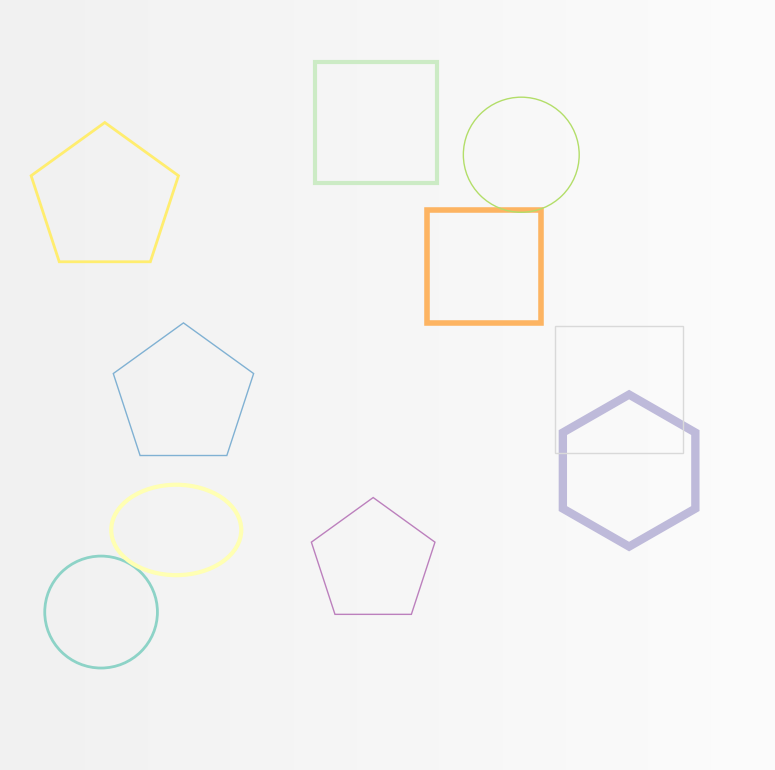[{"shape": "circle", "thickness": 1, "radius": 0.36, "center": [0.13, 0.205]}, {"shape": "oval", "thickness": 1.5, "radius": 0.42, "center": [0.227, 0.312]}, {"shape": "hexagon", "thickness": 3, "radius": 0.49, "center": [0.812, 0.389]}, {"shape": "pentagon", "thickness": 0.5, "radius": 0.48, "center": [0.237, 0.485]}, {"shape": "square", "thickness": 2, "radius": 0.37, "center": [0.625, 0.654]}, {"shape": "circle", "thickness": 0.5, "radius": 0.37, "center": [0.673, 0.799]}, {"shape": "square", "thickness": 0.5, "radius": 0.41, "center": [0.799, 0.495]}, {"shape": "pentagon", "thickness": 0.5, "radius": 0.42, "center": [0.482, 0.27]}, {"shape": "square", "thickness": 1.5, "radius": 0.4, "center": [0.485, 0.841]}, {"shape": "pentagon", "thickness": 1, "radius": 0.5, "center": [0.135, 0.741]}]